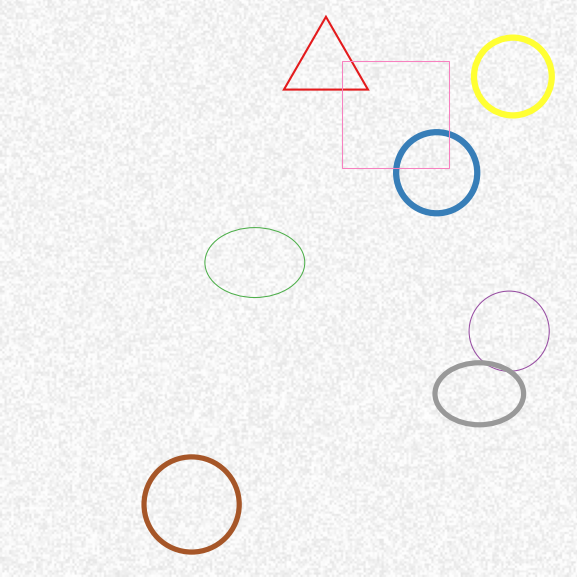[{"shape": "triangle", "thickness": 1, "radius": 0.42, "center": [0.564, 0.886]}, {"shape": "circle", "thickness": 3, "radius": 0.35, "center": [0.756, 0.7]}, {"shape": "oval", "thickness": 0.5, "radius": 0.43, "center": [0.441, 0.544]}, {"shape": "circle", "thickness": 0.5, "radius": 0.35, "center": [0.882, 0.426]}, {"shape": "circle", "thickness": 3, "radius": 0.34, "center": [0.888, 0.867]}, {"shape": "circle", "thickness": 2.5, "radius": 0.41, "center": [0.332, 0.126]}, {"shape": "square", "thickness": 0.5, "radius": 0.46, "center": [0.684, 0.8]}, {"shape": "oval", "thickness": 2.5, "radius": 0.38, "center": [0.83, 0.317]}]